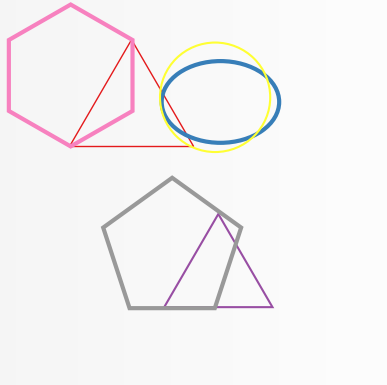[{"shape": "triangle", "thickness": 1, "radius": 0.92, "center": [0.34, 0.712]}, {"shape": "oval", "thickness": 3, "radius": 0.76, "center": [0.569, 0.735]}, {"shape": "triangle", "thickness": 1.5, "radius": 0.81, "center": [0.563, 0.283]}, {"shape": "circle", "thickness": 1.5, "radius": 0.71, "center": [0.555, 0.747]}, {"shape": "hexagon", "thickness": 3, "radius": 0.92, "center": [0.182, 0.804]}, {"shape": "pentagon", "thickness": 3, "radius": 0.94, "center": [0.444, 0.351]}]